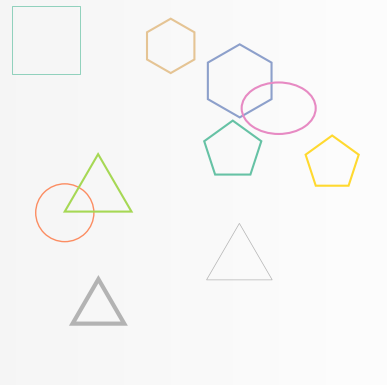[{"shape": "pentagon", "thickness": 1.5, "radius": 0.39, "center": [0.601, 0.609]}, {"shape": "square", "thickness": 0.5, "radius": 0.44, "center": [0.119, 0.896]}, {"shape": "circle", "thickness": 1, "radius": 0.38, "center": [0.167, 0.447]}, {"shape": "hexagon", "thickness": 1.5, "radius": 0.47, "center": [0.619, 0.79]}, {"shape": "oval", "thickness": 1.5, "radius": 0.48, "center": [0.719, 0.719]}, {"shape": "triangle", "thickness": 1.5, "radius": 0.5, "center": [0.253, 0.5]}, {"shape": "pentagon", "thickness": 1.5, "radius": 0.36, "center": [0.857, 0.576]}, {"shape": "hexagon", "thickness": 1.5, "radius": 0.35, "center": [0.441, 0.881]}, {"shape": "triangle", "thickness": 3, "radius": 0.38, "center": [0.254, 0.198]}, {"shape": "triangle", "thickness": 0.5, "radius": 0.49, "center": [0.618, 0.322]}]